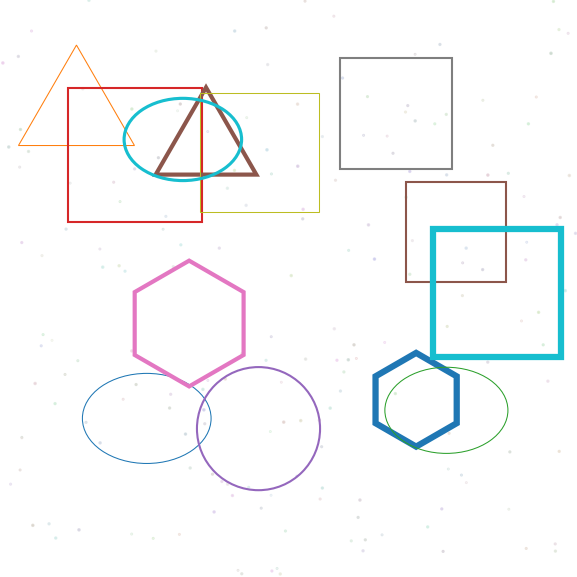[{"shape": "oval", "thickness": 0.5, "radius": 0.56, "center": [0.254, 0.275]}, {"shape": "hexagon", "thickness": 3, "radius": 0.41, "center": [0.721, 0.307]}, {"shape": "triangle", "thickness": 0.5, "radius": 0.58, "center": [0.132, 0.805]}, {"shape": "oval", "thickness": 0.5, "radius": 0.53, "center": [0.773, 0.289]}, {"shape": "square", "thickness": 1, "radius": 0.58, "center": [0.234, 0.731]}, {"shape": "circle", "thickness": 1, "radius": 0.53, "center": [0.448, 0.257]}, {"shape": "square", "thickness": 1, "radius": 0.43, "center": [0.79, 0.597]}, {"shape": "triangle", "thickness": 2, "radius": 0.5, "center": [0.357, 0.747]}, {"shape": "hexagon", "thickness": 2, "radius": 0.54, "center": [0.328, 0.439]}, {"shape": "square", "thickness": 1, "radius": 0.48, "center": [0.686, 0.803]}, {"shape": "square", "thickness": 0.5, "radius": 0.51, "center": [0.45, 0.735]}, {"shape": "square", "thickness": 3, "radius": 0.56, "center": [0.86, 0.492]}, {"shape": "oval", "thickness": 1.5, "radius": 0.51, "center": [0.317, 0.758]}]